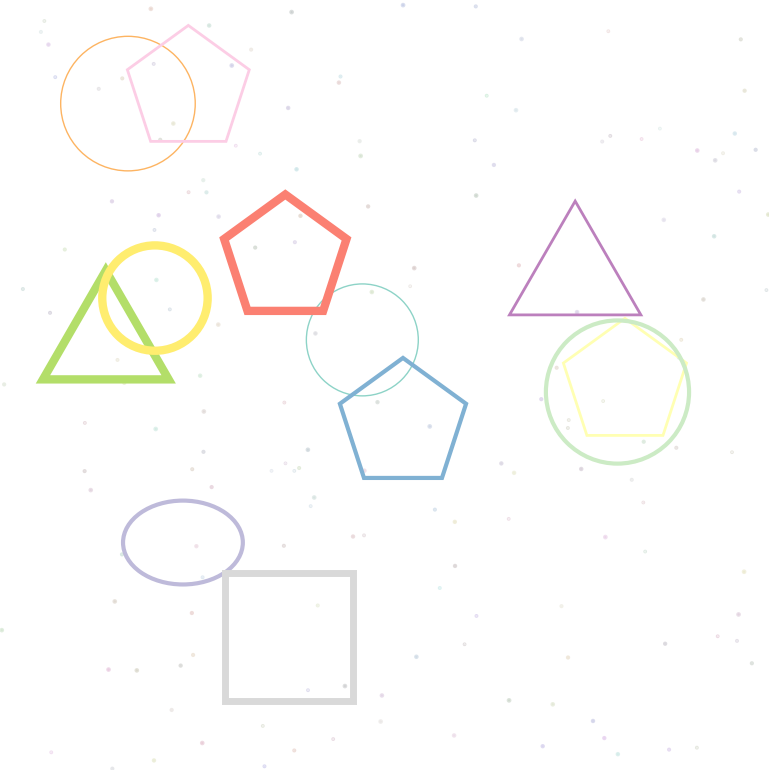[{"shape": "circle", "thickness": 0.5, "radius": 0.36, "center": [0.471, 0.559]}, {"shape": "pentagon", "thickness": 1, "radius": 0.42, "center": [0.812, 0.503]}, {"shape": "oval", "thickness": 1.5, "radius": 0.39, "center": [0.238, 0.295]}, {"shape": "pentagon", "thickness": 3, "radius": 0.42, "center": [0.371, 0.664]}, {"shape": "pentagon", "thickness": 1.5, "radius": 0.43, "center": [0.523, 0.449]}, {"shape": "circle", "thickness": 0.5, "radius": 0.44, "center": [0.166, 0.865]}, {"shape": "triangle", "thickness": 3, "radius": 0.47, "center": [0.137, 0.554]}, {"shape": "pentagon", "thickness": 1, "radius": 0.42, "center": [0.245, 0.884]}, {"shape": "square", "thickness": 2.5, "radius": 0.42, "center": [0.375, 0.173]}, {"shape": "triangle", "thickness": 1, "radius": 0.49, "center": [0.747, 0.64]}, {"shape": "circle", "thickness": 1.5, "radius": 0.46, "center": [0.802, 0.491]}, {"shape": "circle", "thickness": 3, "radius": 0.34, "center": [0.201, 0.613]}]